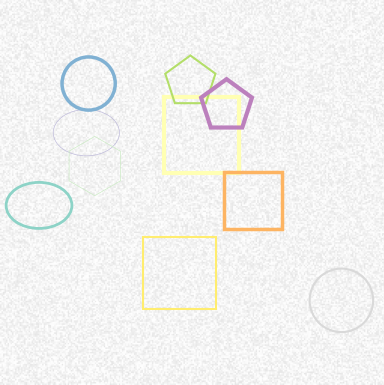[{"shape": "oval", "thickness": 2, "radius": 0.43, "center": [0.101, 0.466]}, {"shape": "square", "thickness": 3, "radius": 0.49, "center": [0.524, 0.649]}, {"shape": "oval", "thickness": 0.5, "radius": 0.43, "center": [0.224, 0.655]}, {"shape": "circle", "thickness": 2.5, "radius": 0.35, "center": [0.23, 0.783]}, {"shape": "square", "thickness": 2.5, "radius": 0.37, "center": [0.657, 0.478]}, {"shape": "pentagon", "thickness": 1.5, "radius": 0.34, "center": [0.494, 0.787]}, {"shape": "circle", "thickness": 1.5, "radius": 0.41, "center": [0.887, 0.22]}, {"shape": "pentagon", "thickness": 3, "radius": 0.35, "center": [0.588, 0.725]}, {"shape": "hexagon", "thickness": 0.5, "radius": 0.39, "center": [0.246, 0.569]}, {"shape": "square", "thickness": 1.5, "radius": 0.47, "center": [0.466, 0.291]}]